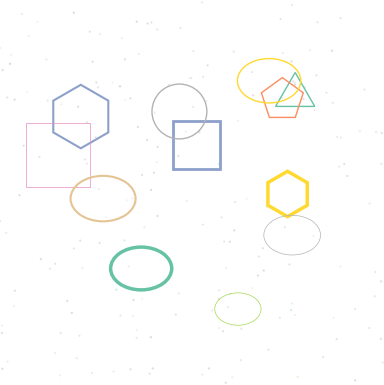[{"shape": "triangle", "thickness": 1, "radius": 0.29, "center": [0.767, 0.753]}, {"shape": "oval", "thickness": 2.5, "radius": 0.4, "center": [0.367, 0.303]}, {"shape": "pentagon", "thickness": 1, "radius": 0.29, "center": [0.733, 0.741]}, {"shape": "square", "thickness": 2, "radius": 0.31, "center": [0.51, 0.623]}, {"shape": "hexagon", "thickness": 1.5, "radius": 0.41, "center": [0.21, 0.697]}, {"shape": "square", "thickness": 0.5, "radius": 0.42, "center": [0.151, 0.598]}, {"shape": "oval", "thickness": 0.5, "radius": 0.3, "center": [0.618, 0.197]}, {"shape": "oval", "thickness": 1, "radius": 0.41, "center": [0.699, 0.79]}, {"shape": "hexagon", "thickness": 2.5, "radius": 0.29, "center": [0.747, 0.496]}, {"shape": "oval", "thickness": 1.5, "radius": 0.42, "center": [0.268, 0.484]}, {"shape": "oval", "thickness": 0.5, "radius": 0.37, "center": [0.759, 0.389]}, {"shape": "circle", "thickness": 1, "radius": 0.36, "center": [0.466, 0.71]}]